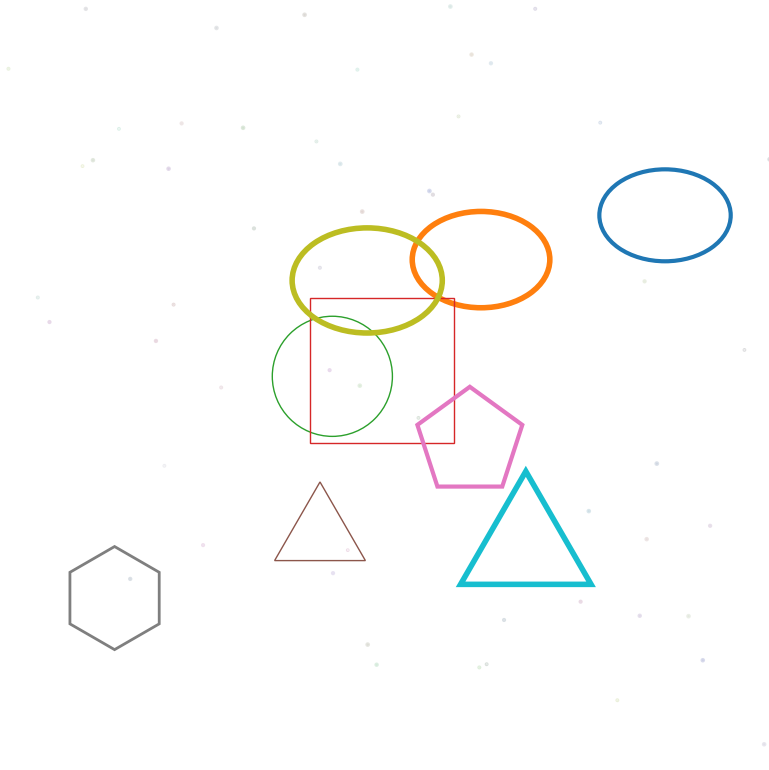[{"shape": "oval", "thickness": 1.5, "radius": 0.43, "center": [0.864, 0.72]}, {"shape": "oval", "thickness": 2, "radius": 0.45, "center": [0.625, 0.663]}, {"shape": "circle", "thickness": 0.5, "radius": 0.39, "center": [0.432, 0.511]}, {"shape": "square", "thickness": 0.5, "radius": 0.47, "center": [0.496, 0.519]}, {"shape": "triangle", "thickness": 0.5, "radius": 0.34, "center": [0.416, 0.306]}, {"shape": "pentagon", "thickness": 1.5, "radius": 0.36, "center": [0.61, 0.426]}, {"shape": "hexagon", "thickness": 1, "radius": 0.33, "center": [0.149, 0.223]}, {"shape": "oval", "thickness": 2, "radius": 0.49, "center": [0.477, 0.636]}, {"shape": "triangle", "thickness": 2, "radius": 0.49, "center": [0.683, 0.29]}]